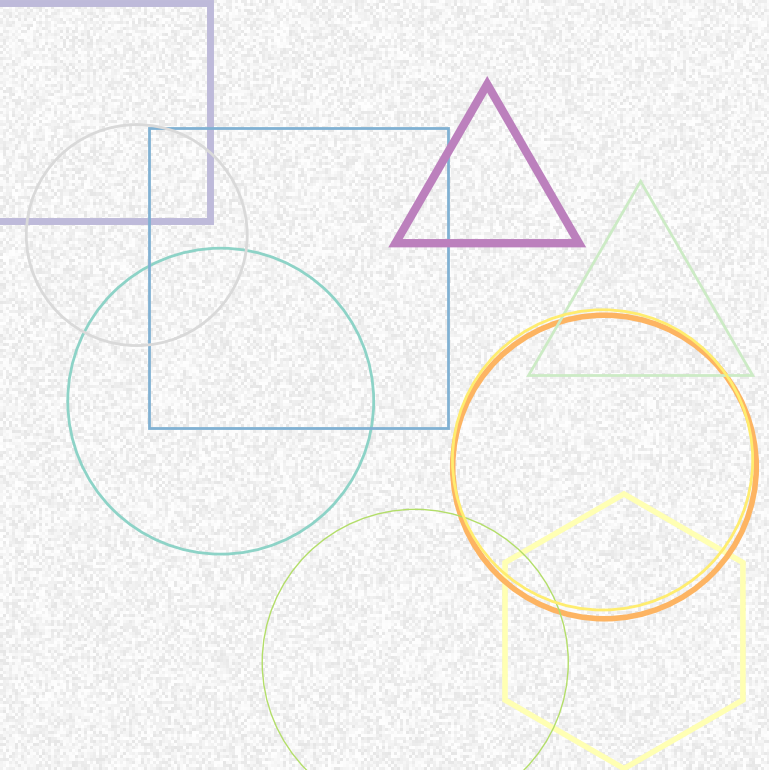[{"shape": "circle", "thickness": 1, "radius": 0.99, "center": [0.287, 0.479]}, {"shape": "hexagon", "thickness": 2, "radius": 0.89, "center": [0.81, 0.18]}, {"shape": "square", "thickness": 2.5, "radius": 0.71, "center": [0.131, 0.854]}, {"shape": "square", "thickness": 1, "radius": 0.97, "center": [0.388, 0.639]}, {"shape": "circle", "thickness": 2, "radius": 0.99, "center": [0.785, 0.394]}, {"shape": "circle", "thickness": 0.5, "radius": 0.99, "center": [0.539, 0.14]}, {"shape": "circle", "thickness": 1, "radius": 0.72, "center": [0.178, 0.695]}, {"shape": "triangle", "thickness": 3, "radius": 0.69, "center": [0.633, 0.753]}, {"shape": "triangle", "thickness": 1, "radius": 0.84, "center": [0.832, 0.596]}, {"shape": "circle", "thickness": 1, "radius": 0.97, "center": [0.783, 0.403]}]